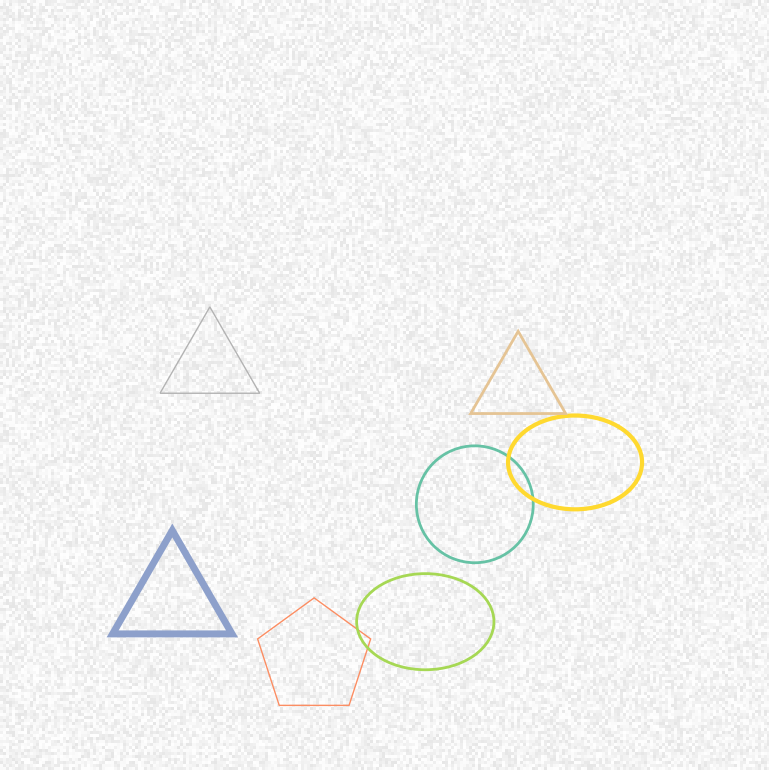[{"shape": "circle", "thickness": 1, "radius": 0.38, "center": [0.617, 0.345]}, {"shape": "pentagon", "thickness": 0.5, "radius": 0.39, "center": [0.408, 0.146]}, {"shape": "triangle", "thickness": 2.5, "radius": 0.45, "center": [0.224, 0.222]}, {"shape": "oval", "thickness": 1, "radius": 0.45, "center": [0.552, 0.193]}, {"shape": "oval", "thickness": 1.5, "radius": 0.44, "center": [0.747, 0.399]}, {"shape": "triangle", "thickness": 1, "radius": 0.36, "center": [0.673, 0.499]}, {"shape": "triangle", "thickness": 0.5, "radius": 0.37, "center": [0.273, 0.527]}]